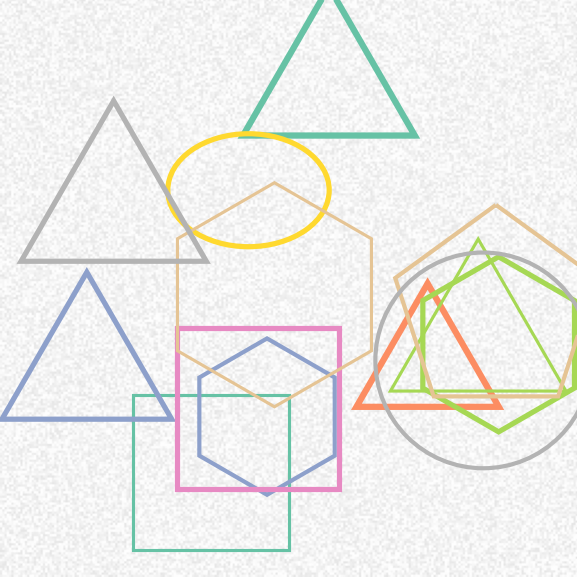[{"shape": "triangle", "thickness": 3, "radius": 0.86, "center": [0.57, 0.85]}, {"shape": "square", "thickness": 1.5, "radius": 0.67, "center": [0.365, 0.181]}, {"shape": "triangle", "thickness": 3, "radius": 0.71, "center": [0.74, 0.366]}, {"shape": "hexagon", "thickness": 2, "radius": 0.68, "center": [0.462, 0.278]}, {"shape": "triangle", "thickness": 2.5, "radius": 0.85, "center": [0.15, 0.358]}, {"shape": "square", "thickness": 2.5, "radius": 0.7, "center": [0.447, 0.292]}, {"shape": "triangle", "thickness": 1.5, "radius": 0.88, "center": [0.828, 0.41]}, {"shape": "hexagon", "thickness": 2.5, "radius": 0.76, "center": [0.863, 0.403]}, {"shape": "oval", "thickness": 2.5, "radius": 0.7, "center": [0.43, 0.67]}, {"shape": "pentagon", "thickness": 2, "radius": 0.92, "center": [0.859, 0.461]}, {"shape": "hexagon", "thickness": 1.5, "radius": 0.97, "center": [0.475, 0.489]}, {"shape": "triangle", "thickness": 2.5, "radius": 0.93, "center": [0.197, 0.639]}, {"shape": "circle", "thickness": 2, "radius": 0.93, "center": [0.837, 0.375]}]